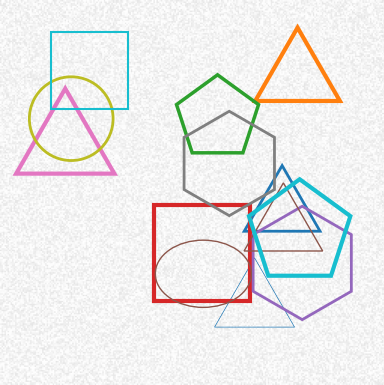[{"shape": "triangle", "thickness": 0.5, "radius": 0.6, "center": [0.661, 0.21]}, {"shape": "triangle", "thickness": 2, "radius": 0.57, "center": [0.733, 0.456]}, {"shape": "triangle", "thickness": 3, "radius": 0.63, "center": [0.773, 0.801]}, {"shape": "pentagon", "thickness": 2.5, "radius": 0.56, "center": [0.565, 0.694]}, {"shape": "square", "thickness": 3, "radius": 0.63, "center": [0.525, 0.343]}, {"shape": "hexagon", "thickness": 2, "radius": 0.74, "center": [0.785, 0.317]}, {"shape": "triangle", "thickness": 1, "radius": 0.59, "center": [0.736, 0.407]}, {"shape": "oval", "thickness": 1, "radius": 0.62, "center": [0.528, 0.289]}, {"shape": "triangle", "thickness": 3, "radius": 0.74, "center": [0.169, 0.623]}, {"shape": "hexagon", "thickness": 2, "radius": 0.68, "center": [0.596, 0.575]}, {"shape": "circle", "thickness": 2, "radius": 0.54, "center": [0.185, 0.692]}, {"shape": "square", "thickness": 1.5, "radius": 0.5, "center": [0.231, 0.816]}, {"shape": "pentagon", "thickness": 3, "radius": 0.69, "center": [0.778, 0.396]}]